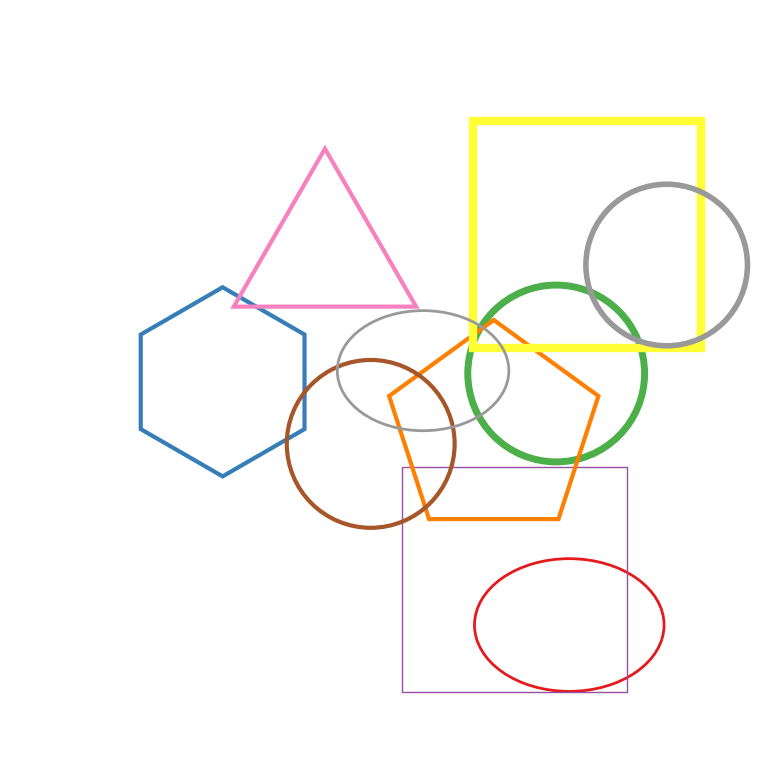[{"shape": "oval", "thickness": 1, "radius": 0.62, "center": [0.739, 0.188]}, {"shape": "hexagon", "thickness": 1.5, "radius": 0.61, "center": [0.289, 0.504]}, {"shape": "circle", "thickness": 2.5, "radius": 0.57, "center": [0.722, 0.515]}, {"shape": "square", "thickness": 0.5, "radius": 0.73, "center": [0.668, 0.247]}, {"shape": "pentagon", "thickness": 1.5, "radius": 0.71, "center": [0.641, 0.441]}, {"shape": "square", "thickness": 3, "radius": 0.74, "center": [0.762, 0.695]}, {"shape": "circle", "thickness": 1.5, "radius": 0.54, "center": [0.481, 0.424]}, {"shape": "triangle", "thickness": 1.5, "radius": 0.68, "center": [0.422, 0.67]}, {"shape": "oval", "thickness": 1, "radius": 0.56, "center": [0.549, 0.519]}, {"shape": "circle", "thickness": 2, "radius": 0.52, "center": [0.866, 0.656]}]